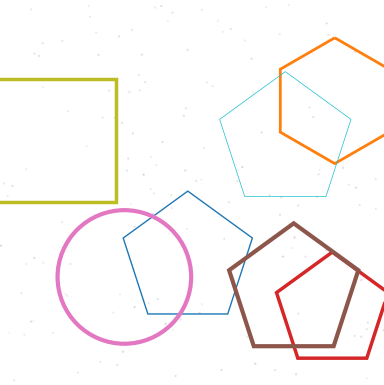[{"shape": "pentagon", "thickness": 1, "radius": 0.88, "center": [0.488, 0.327]}, {"shape": "hexagon", "thickness": 2, "radius": 0.82, "center": [0.87, 0.738]}, {"shape": "pentagon", "thickness": 2.5, "radius": 0.76, "center": [0.863, 0.193]}, {"shape": "pentagon", "thickness": 3, "radius": 0.88, "center": [0.763, 0.244]}, {"shape": "circle", "thickness": 3, "radius": 0.87, "center": [0.323, 0.281]}, {"shape": "square", "thickness": 2.5, "radius": 0.8, "center": [0.142, 0.636]}, {"shape": "pentagon", "thickness": 0.5, "radius": 0.9, "center": [0.741, 0.635]}]